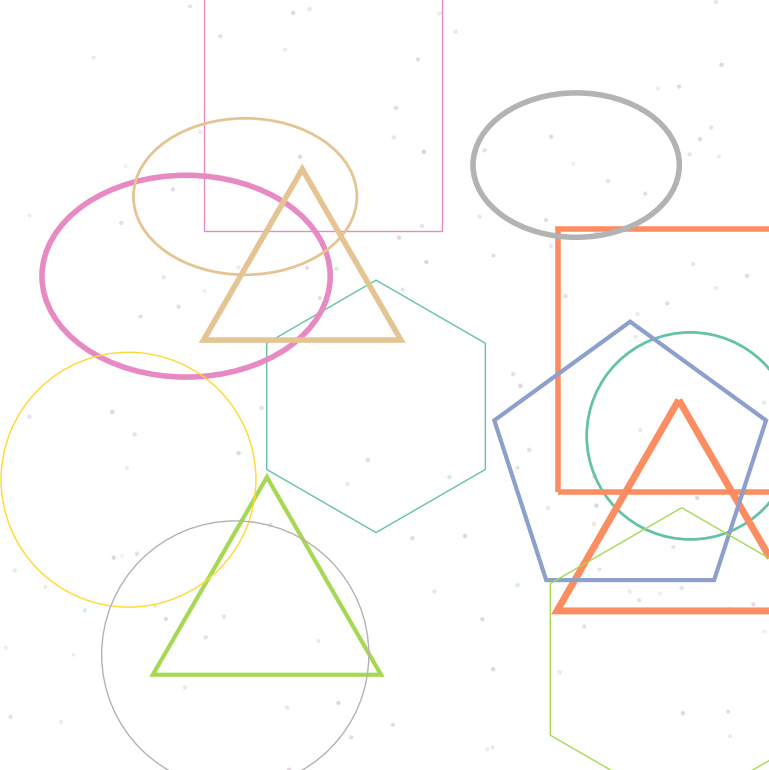[{"shape": "hexagon", "thickness": 0.5, "radius": 0.82, "center": [0.488, 0.472]}, {"shape": "circle", "thickness": 1, "radius": 0.67, "center": [0.896, 0.434]}, {"shape": "triangle", "thickness": 2.5, "radius": 0.91, "center": [0.882, 0.298]}, {"shape": "square", "thickness": 2, "radius": 0.85, "center": [0.895, 0.532]}, {"shape": "pentagon", "thickness": 1.5, "radius": 0.93, "center": [0.818, 0.397]}, {"shape": "oval", "thickness": 2, "radius": 0.94, "center": [0.242, 0.641]}, {"shape": "square", "thickness": 0.5, "radius": 0.77, "center": [0.42, 0.855]}, {"shape": "triangle", "thickness": 1.5, "radius": 0.86, "center": [0.347, 0.209]}, {"shape": "hexagon", "thickness": 0.5, "radius": 0.98, "center": [0.885, 0.144]}, {"shape": "circle", "thickness": 0.5, "radius": 0.83, "center": [0.167, 0.377]}, {"shape": "triangle", "thickness": 2, "radius": 0.74, "center": [0.393, 0.632]}, {"shape": "oval", "thickness": 1, "radius": 0.73, "center": [0.318, 0.745]}, {"shape": "circle", "thickness": 0.5, "radius": 0.87, "center": [0.306, 0.15]}, {"shape": "oval", "thickness": 2, "radius": 0.67, "center": [0.748, 0.786]}]